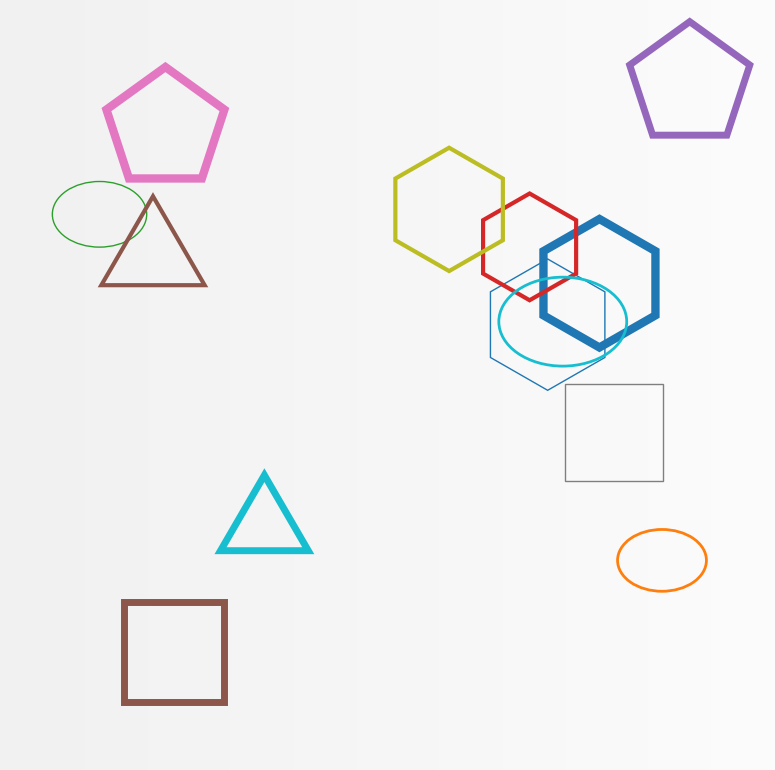[{"shape": "hexagon", "thickness": 3, "radius": 0.42, "center": [0.773, 0.632]}, {"shape": "hexagon", "thickness": 0.5, "radius": 0.43, "center": [0.707, 0.578]}, {"shape": "oval", "thickness": 1, "radius": 0.29, "center": [0.854, 0.272]}, {"shape": "oval", "thickness": 0.5, "radius": 0.3, "center": [0.128, 0.722]}, {"shape": "hexagon", "thickness": 1.5, "radius": 0.35, "center": [0.683, 0.679]}, {"shape": "pentagon", "thickness": 2.5, "radius": 0.41, "center": [0.89, 0.89]}, {"shape": "triangle", "thickness": 1.5, "radius": 0.38, "center": [0.197, 0.668]}, {"shape": "square", "thickness": 2.5, "radius": 0.32, "center": [0.224, 0.153]}, {"shape": "pentagon", "thickness": 3, "radius": 0.4, "center": [0.213, 0.833]}, {"shape": "square", "thickness": 0.5, "radius": 0.32, "center": [0.792, 0.438]}, {"shape": "hexagon", "thickness": 1.5, "radius": 0.4, "center": [0.58, 0.728]}, {"shape": "oval", "thickness": 1, "radius": 0.41, "center": [0.726, 0.582]}, {"shape": "triangle", "thickness": 2.5, "radius": 0.33, "center": [0.341, 0.318]}]